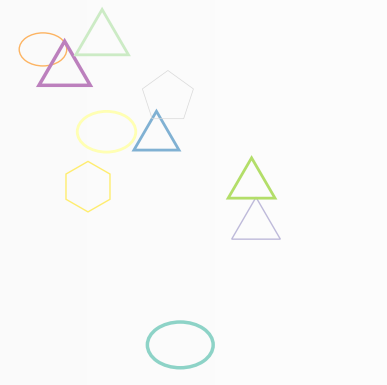[{"shape": "oval", "thickness": 2.5, "radius": 0.42, "center": [0.465, 0.104]}, {"shape": "oval", "thickness": 2, "radius": 0.38, "center": [0.275, 0.658]}, {"shape": "triangle", "thickness": 1, "radius": 0.36, "center": [0.661, 0.415]}, {"shape": "triangle", "thickness": 2, "radius": 0.34, "center": [0.404, 0.644]}, {"shape": "oval", "thickness": 1, "radius": 0.31, "center": [0.111, 0.872]}, {"shape": "triangle", "thickness": 2, "radius": 0.35, "center": [0.649, 0.52]}, {"shape": "pentagon", "thickness": 0.5, "radius": 0.35, "center": [0.433, 0.748]}, {"shape": "triangle", "thickness": 2.5, "radius": 0.38, "center": [0.167, 0.817]}, {"shape": "triangle", "thickness": 2, "radius": 0.39, "center": [0.264, 0.897]}, {"shape": "hexagon", "thickness": 1, "radius": 0.33, "center": [0.227, 0.515]}]